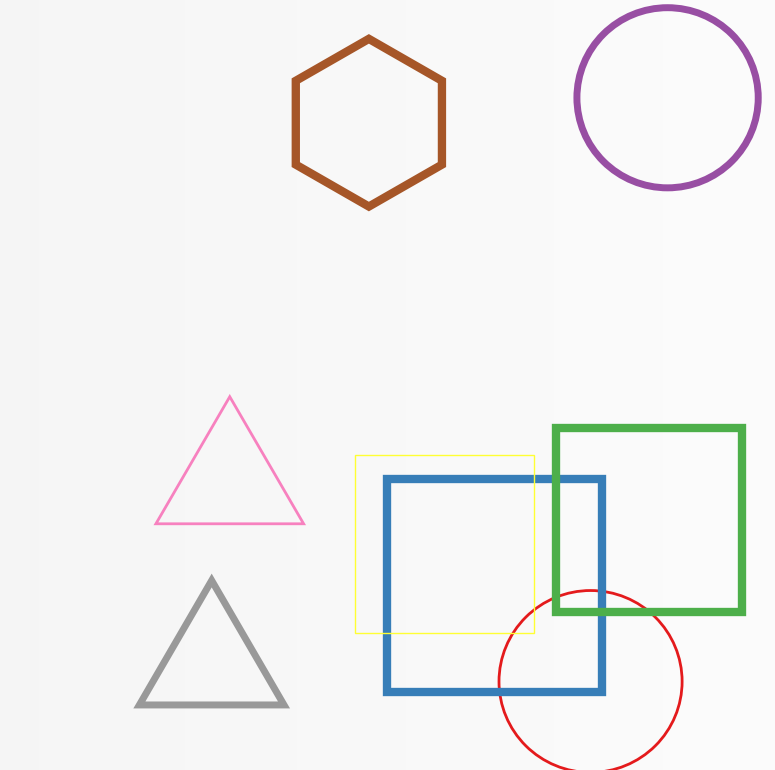[{"shape": "circle", "thickness": 1, "radius": 0.59, "center": [0.762, 0.115]}, {"shape": "square", "thickness": 3, "radius": 0.69, "center": [0.638, 0.239]}, {"shape": "square", "thickness": 3, "radius": 0.6, "center": [0.837, 0.325]}, {"shape": "circle", "thickness": 2.5, "radius": 0.58, "center": [0.861, 0.873]}, {"shape": "square", "thickness": 0.5, "radius": 0.58, "center": [0.574, 0.294]}, {"shape": "hexagon", "thickness": 3, "radius": 0.54, "center": [0.476, 0.841]}, {"shape": "triangle", "thickness": 1, "radius": 0.55, "center": [0.296, 0.375]}, {"shape": "triangle", "thickness": 2.5, "radius": 0.54, "center": [0.273, 0.138]}]